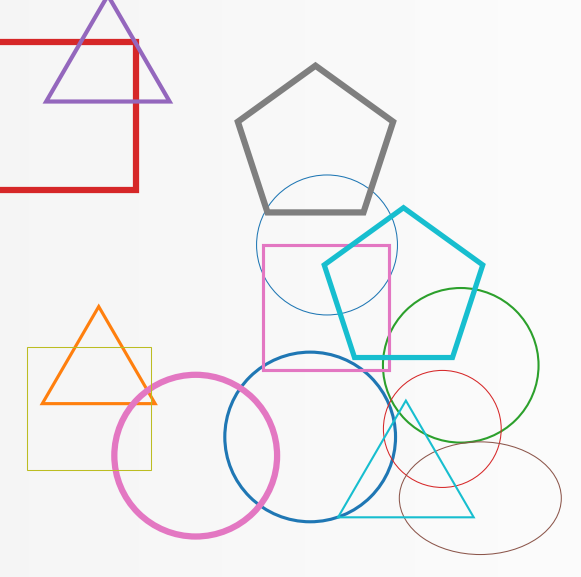[{"shape": "circle", "thickness": 0.5, "radius": 0.61, "center": [0.563, 0.575]}, {"shape": "circle", "thickness": 1.5, "radius": 0.73, "center": [0.534, 0.243]}, {"shape": "triangle", "thickness": 1.5, "radius": 0.56, "center": [0.17, 0.356]}, {"shape": "circle", "thickness": 1, "radius": 0.67, "center": [0.793, 0.367]}, {"shape": "square", "thickness": 3, "radius": 0.64, "center": [0.105, 0.797]}, {"shape": "circle", "thickness": 0.5, "radius": 0.51, "center": [0.761, 0.256]}, {"shape": "triangle", "thickness": 2, "radius": 0.61, "center": [0.186, 0.885]}, {"shape": "oval", "thickness": 0.5, "radius": 0.7, "center": [0.826, 0.136]}, {"shape": "square", "thickness": 1.5, "radius": 0.54, "center": [0.561, 0.467]}, {"shape": "circle", "thickness": 3, "radius": 0.7, "center": [0.337, 0.21]}, {"shape": "pentagon", "thickness": 3, "radius": 0.7, "center": [0.543, 0.745]}, {"shape": "square", "thickness": 0.5, "radius": 0.53, "center": [0.153, 0.291]}, {"shape": "triangle", "thickness": 1, "radius": 0.67, "center": [0.698, 0.171]}, {"shape": "pentagon", "thickness": 2.5, "radius": 0.72, "center": [0.694, 0.496]}]